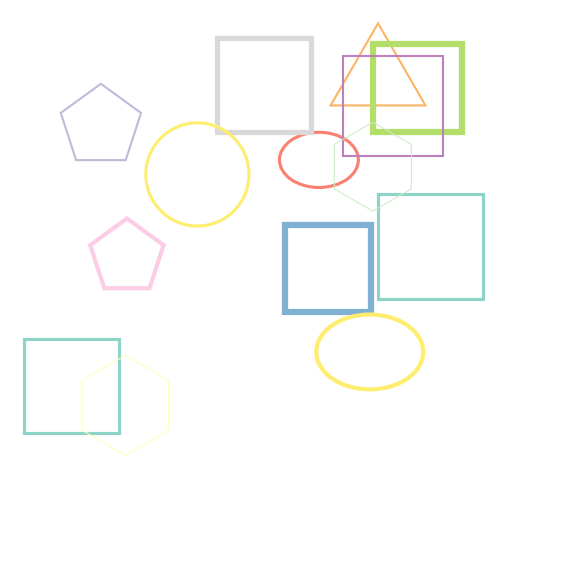[{"shape": "square", "thickness": 1.5, "radius": 0.45, "center": [0.746, 0.572]}, {"shape": "square", "thickness": 1.5, "radius": 0.41, "center": [0.123, 0.33]}, {"shape": "hexagon", "thickness": 0.5, "radius": 0.43, "center": [0.217, 0.297]}, {"shape": "pentagon", "thickness": 1, "radius": 0.37, "center": [0.175, 0.781]}, {"shape": "oval", "thickness": 1.5, "radius": 0.34, "center": [0.552, 0.722]}, {"shape": "square", "thickness": 3, "radius": 0.38, "center": [0.568, 0.534]}, {"shape": "triangle", "thickness": 1, "radius": 0.47, "center": [0.655, 0.864]}, {"shape": "square", "thickness": 3, "radius": 0.38, "center": [0.722, 0.847]}, {"shape": "pentagon", "thickness": 2, "radius": 0.33, "center": [0.22, 0.554]}, {"shape": "square", "thickness": 2.5, "radius": 0.41, "center": [0.458, 0.852]}, {"shape": "square", "thickness": 1, "radius": 0.43, "center": [0.681, 0.816]}, {"shape": "hexagon", "thickness": 0.5, "radius": 0.38, "center": [0.646, 0.711]}, {"shape": "circle", "thickness": 1.5, "radius": 0.45, "center": [0.342, 0.697]}, {"shape": "oval", "thickness": 2, "radius": 0.46, "center": [0.64, 0.39]}]